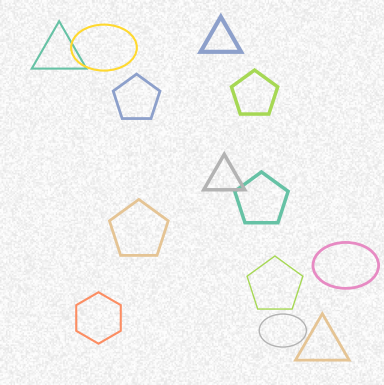[{"shape": "triangle", "thickness": 1.5, "radius": 0.41, "center": [0.154, 0.863]}, {"shape": "pentagon", "thickness": 2.5, "radius": 0.36, "center": [0.679, 0.48]}, {"shape": "hexagon", "thickness": 1.5, "radius": 0.33, "center": [0.256, 0.174]}, {"shape": "triangle", "thickness": 3, "radius": 0.3, "center": [0.574, 0.896]}, {"shape": "pentagon", "thickness": 2, "radius": 0.32, "center": [0.355, 0.744]}, {"shape": "oval", "thickness": 2, "radius": 0.43, "center": [0.898, 0.311]}, {"shape": "pentagon", "thickness": 1, "radius": 0.38, "center": [0.714, 0.259]}, {"shape": "pentagon", "thickness": 2.5, "radius": 0.32, "center": [0.661, 0.755]}, {"shape": "oval", "thickness": 1.5, "radius": 0.43, "center": [0.27, 0.876]}, {"shape": "pentagon", "thickness": 2, "radius": 0.4, "center": [0.361, 0.402]}, {"shape": "triangle", "thickness": 2, "radius": 0.4, "center": [0.837, 0.105]}, {"shape": "triangle", "thickness": 2.5, "radius": 0.31, "center": [0.582, 0.538]}, {"shape": "oval", "thickness": 1, "radius": 0.31, "center": [0.735, 0.141]}]